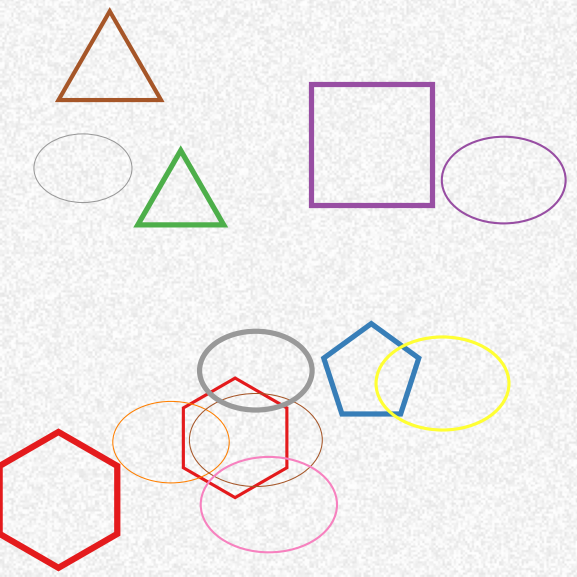[{"shape": "hexagon", "thickness": 1.5, "radius": 0.52, "center": [0.407, 0.241]}, {"shape": "hexagon", "thickness": 3, "radius": 0.59, "center": [0.101, 0.133]}, {"shape": "pentagon", "thickness": 2.5, "radius": 0.43, "center": [0.643, 0.352]}, {"shape": "triangle", "thickness": 2.5, "radius": 0.43, "center": [0.313, 0.653]}, {"shape": "square", "thickness": 2.5, "radius": 0.53, "center": [0.643, 0.749]}, {"shape": "oval", "thickness": 1, "radius": 0.54, "center": [0.872, 0.687]}, {"shape": "oval", "thickness": 0.5, "radius": 0.5, "center": [0.296, 0.233]}, {"shape": "oval", "thickness": 1.5, "radius": 0.58, "center": [0.766, 0.335]}, {"shape": "oval", "thickness": 0.5, "radius": 0.58, "center": [0.443, 0.237]}, {"shape": "triangle", "thickness": 2, "radius": 0.51, "center": [0.19, 0.877]}, {"shape": "oval", "thickness": 1, "radius": 0.59, "center": [0.466, 0.125]}, {"shape": "oval", "thickness": 2.5, "radius": 0.49, "center": [0.443, 0.357]}, {"shape": "oval", "thickness": 0.5, "radius": 0.42, "center": [0.144, 0.708]}]